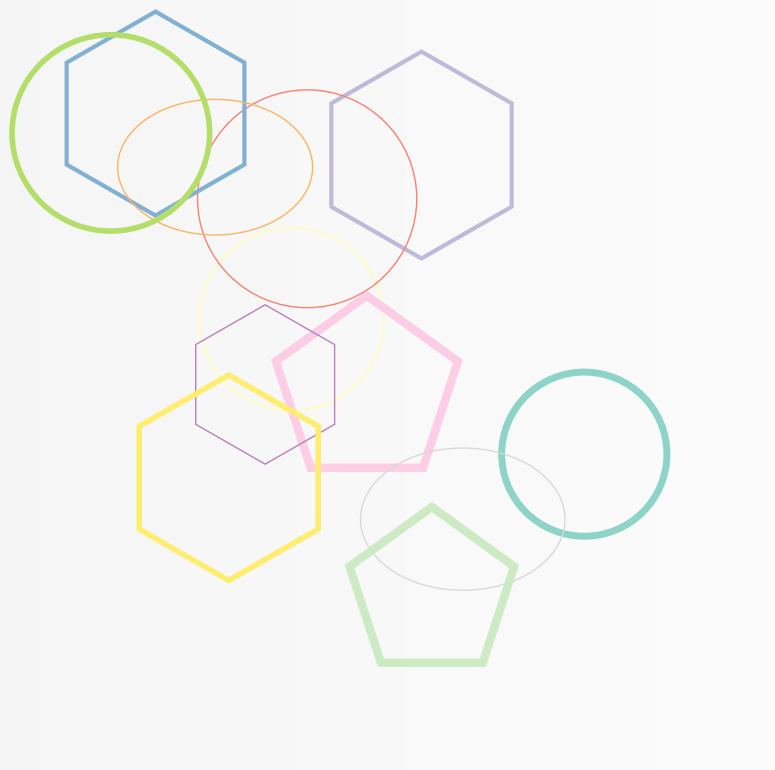[{"shape": "circle", "thickness": 2.5, "radius": 0.53, "center": [0.754, 0.41]}, {"shape": "circle", "thickness": 0.5, "radius": 0.59, "center": [0.377, 0.585]}, {"shape": "hexagon", "thickness": 1.5, "radius": 0.67, "center": [0.544, 0.799]}, {"shape": "circle", "thickness": 0.5, "radius": 0.71, "center": [0.396, 0.742]}, {"shape": "hexagon", "thickness": 1.5, "radius": 0.66, "center": [0.201, 0.852]}, {"shape": "oval", "thickness": 0.5, "radius": 0.63, "center": [0.278, 0.783]}, {"shape": "circle", "thickness": 2, "radius": 0.64, "center": [0.143, 0.827]}, {"shape": "pentagon", "thickness": 3, "radius": 0.62, "center": [0.473, 0.492]}, {"shape": "oval", "thickness": 0.5, "radius": 0.66, "center": [0.597, 0.326]}, {"shape": "hexagon", "thickness": 0.5, "radius": 0.52, "center": [0.342, 0.501]}, {"shape": "pentagon", "thickness": 3, "radius": 0.56, "center": [0.557, 0.23]}, {"shape": "hexagon", "thickness": 2, "radius": 0.67, "center": [0.295, 0.38]}]